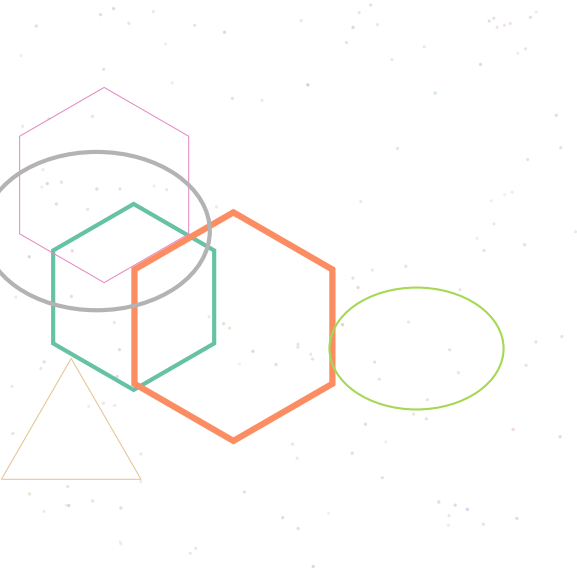[{"shape": "hexagon", "thickness": 2, "radius": 0.8, "center": [0.231, 0.485]}, {"shape": "hexagon", "thickness": 3, "radius": 0.99, "center": [0.404, 0.434]}, {"shape": "hexagon", "thickness": 0.5, "radius": 0.85, "center": [0.18, 0.679]}, {"shape": "oval", "thickness": 1, "radius": 0.75, "center": [0.721, 0.396]}, {"shape": "triangle", "thickness": 0.5, "radius": 0.7, "center": [0.123, 0.239]}, {"shape": "oval", "thickness": 2, "radius": 0.98, "center": [0.167, 0.599]}]